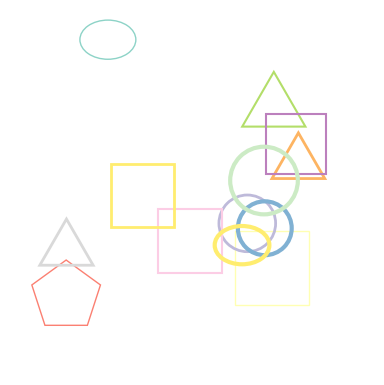[{"shape": "oval", "thickness": 1, "radius": 0.36, "center": [0.28, 0.897]}, {"shape": "square", "thickness": 1, "radius": 0.48, "center": [0.706, 0.304]}, {"shape": "circle", "thickness": 2, "radius": 0.37, "center": [0.642, 0.42]}, {"shape": "pentagon", "thickness": 1, "radius": 0.47, "center": [0.172, 0.231]}, {"shape": "circle", "thickness": 3, "radius": 0.35, "center": [0.688, 0.407]}, {"shape": "triangle", "thickness": 2, "radius": 0.4, "center": [0.775, 0.576]}, {"shape": "triangle", "thickness": 1.5, "radius": 0.47, "center": [0.711, 0.719]}, {"shape": "square", "thickness": 1.5, "radius": 0.41, "center": [0.494, 0.374]}, {"shape": "triangle", "thickness": 2, "radius": 0.4, "center": [0.173, 0.351]}, {"shape": "square", "thickness": 1.5, "radius": 0.39, "center": [0.769, 0.625]}, {"shape": "circle", "thickness": 3, "radius": 0.44, "center": [0.686, 0.531]}, {"shape": "square", "thickness": 2, "radius": 0.41, "center": [0.371, 0.492]}, {"shape": "oval", "thickness": 3, "radius": 0.36, "center": [0.629, 0.363]}]